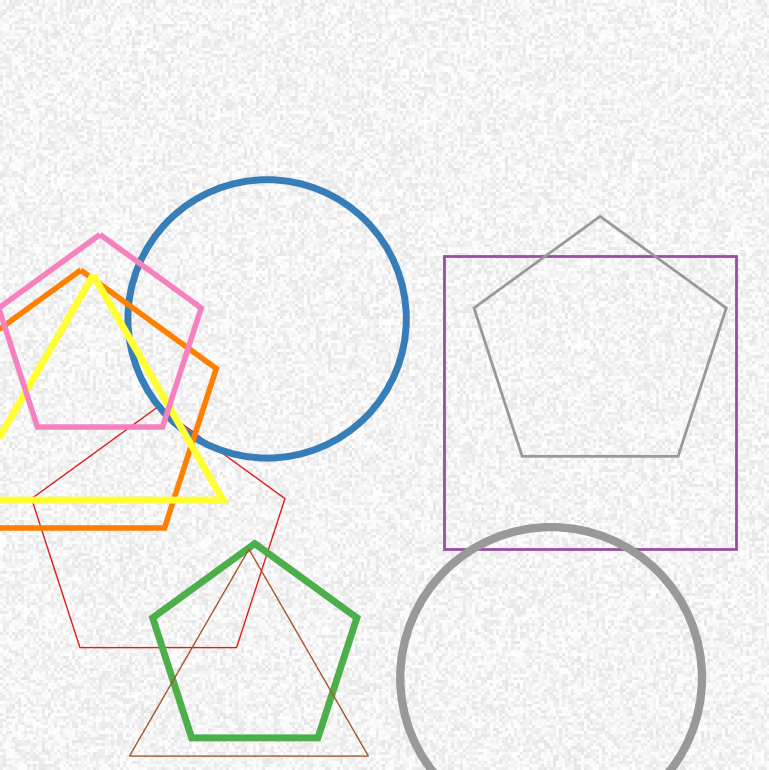[{"shape": "pentagon", "thickness": 0.5, "radius": 0.87, "center": [0.206, 0.299]}, {"shape": "circle", "thickness": 2.5, "radius": 0.9, "center": [0.347, 0.586]}, {"shape": "pentagon", "thickness": 2.5, "radius": 0.7, "center": [0.331, 0.155]}, {"shape": "square", "thickness": 1, "radius": 0.95, "center": [0.767, 0.477]}, {"shape": "pentagon", "thickness": 2, "radius": 0.93, "center": [0.105, 0.464]}, {"shape": "triangle", "thickness": 2.5, "radius": 0.97, "center": [0.121, 0.448]}, {"shape": "triangle", "thickness": 0.5, "radius": 0.9, "center": [0.323, 0.108]}, {"shape": "pentagon", "thickness": 2, "radius": 0.69, "center": [0.13, 0.557]}, {"shape": "circle", "thickness": 3, "radius": 0.98, "center": [0.716, 0.12]}, {"shape": "pentagon", "thickness": 1, "radius": 0.86, "center": [0.779, 0.547]}]